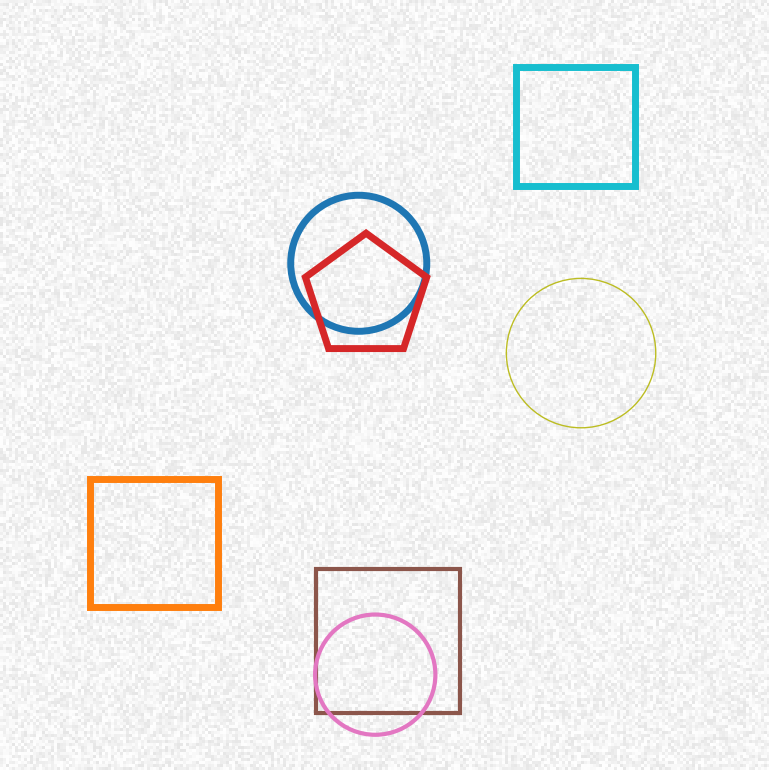[{"shape": "circle", "thickness": 2.5, "radius": 0.44, "center": [0.466, 0.658]}, {"shape": "square", "thickness": 2.5, "radius": 0.42, "center": [0.2, 0.295]}, {"shape": "pentagon", "thickness": 2.5, "radius": 0.41, "center": [0.475, 0.614]}, {"shape": "square", "thickness": 1.5, "radius": 0.47, "center": [0.504, 0.168]}, {"shape": "circle", "thickness": 1.5, "radius": 0.39, "center": [0.487, 0.124]}, {"shape": "circle", "thickness": 0.5, "radius": 0.49, "center": [0.755, 0.541]}, {"shape": "square", "thickness": 2.5, "radius": 0.39, "center": [0.747, 0.836]}]